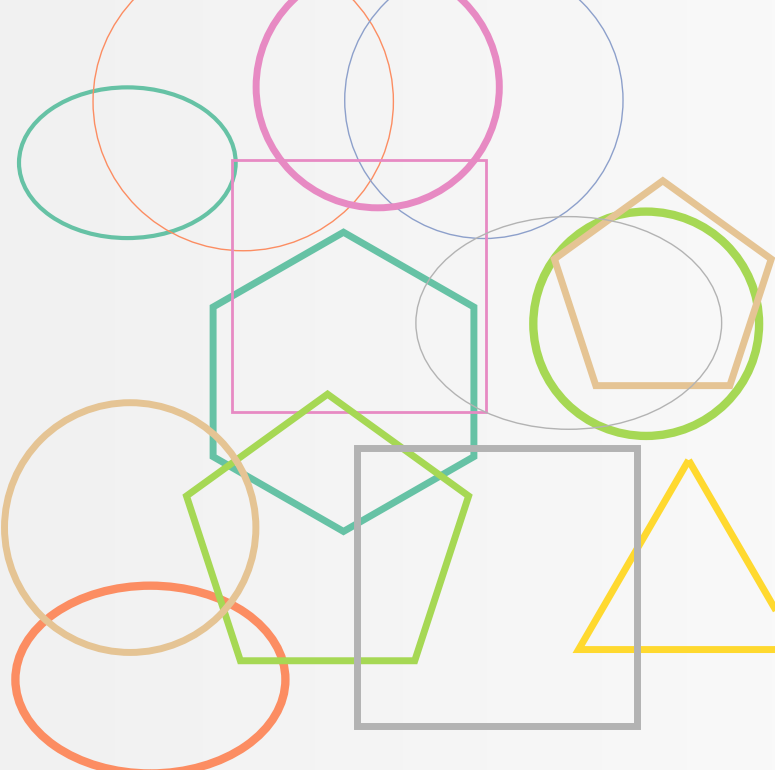[{"shape": "oval", "thickness": 1.5, "radius": 0.7, "center": [0.164, 0.789]}, {"shape": "hexagon", "thickness": 2.5, "radius": 0.97, "center": [0.443, 0.504]}, {"shape": "circle", "thickness": 0.5, "radius": 0.97, "center": [0.314, 0.868]}, {"shape": "oval", "thickness": 3, "radius": 0.87, "center": [0.194, 0.117]}, {"shape": "circle", "thickness": 0.5, "radius": 0.9, "center": [0.624, 0.87]}, {"shape": "square", "thickness": 1, "radius": 0.82, "center": [0.463, 0.629]}, {"shape": "circle", "thickness": 2.5, "radius": 0.78, "center": [0.487, 0.887]}, {"shape": "pentagon", "thickness": 2.5, "radius": 0.96, "center": [0.423, 0.297]}, {"shape": "circle", "thickness": 3, "radius": 0.73, "center": [0.834, 0.58]}, {"shape": "triangle", "thickness": 2.5, "radius": 0.82, "center": [0.889, 0.238]}, {"shape": "circle", "thickness": 2.5, "radius": 0.81, "center": [0.168, 0.315]}, {"shape": "pentagon", "thickness": 2.5, "radius": 0.74, "center": [0.855, 0.618]}, {"shape": "square", "thickness": 2.5, "radius": 0.9, "center": [0.641, 0.238]}, {"shape": "oval", "thickness": 0.5, "radius": 0.99, "center": [0.734, 0.581]}]